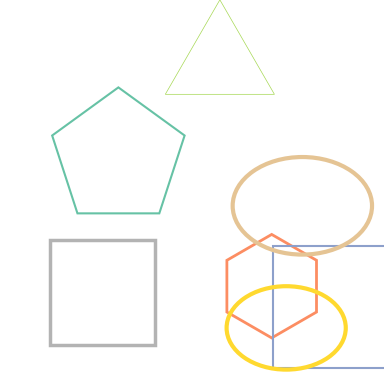[{"shape": "pentagon", "thickness": 1.5, "radius": 0.9, "center": [0.307, 0.592]}, {"shape": "hexagon", "thickness": 2, "radius": 0.67, "center": [0.706, 0.257]}, {"shape": "square", "thickness": 1.5, "radius": 0.79, "center": [0.867, 0.203]}, {"shape": "triangle", "thickness": 0.5, "radius": 0.82, "center": [0.571, 0.837]}, {"shape": "oval", "thickness": 3, "radius": 0.77, "center": [0.743, 0.148]}, {"shape": "oval", "thickness": 3, "radius": 0.91, "center": [0.785, 0.465]}, {"shape": "square", "thickness": 2.5, "radius": 0.69, "center": [0.266, 0.24]}]